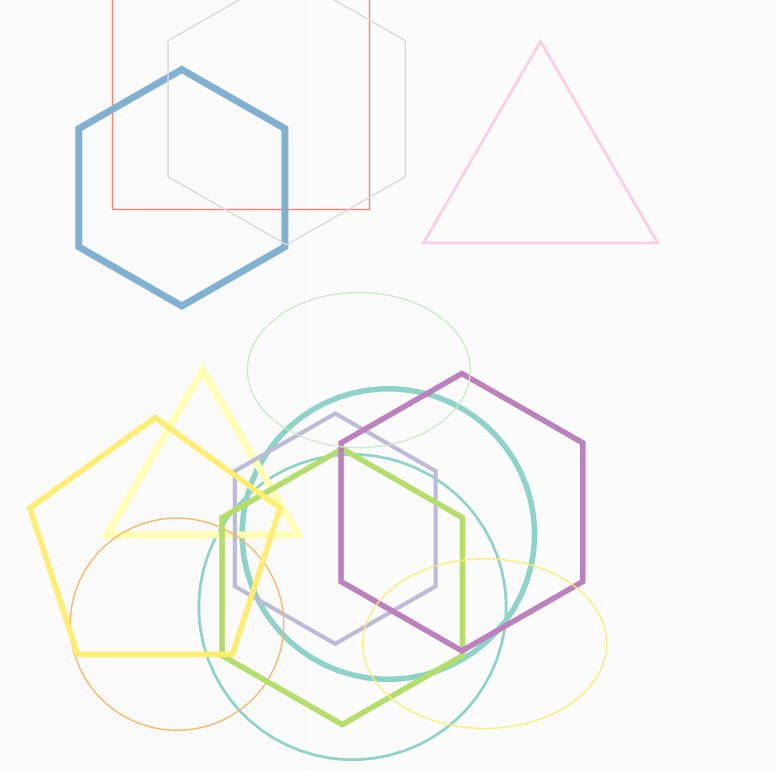[{"shape": "circle", "thickness": 1, "radius": 0.99, "center": [0.455, 0.212]}, {"shape": "circle", "thickness": 2, "radius": 0.94, "center": [0.501, 0.306]}, {"shape": "triangle", "thickness": 2.5, "radius": 0.71, "center": [0.261, 0.377]}, {"shape": "hexagon", "thickness": 1.5, "radius": 0.75, "center": [0.433, 0.313]}, {"shape": "square", "thickness": 0.5, "radius": 0.83, "center": [0.311, 0.895]}, {"shape": "hexagon", "thickness": 2.5, "radius": 0.77, "center": [0.235, 0.756]}, {"shape": "circle", "thickness": 0.5, "radius": 0.69, "center": [0.228, 0.189]}, {"shape": "hexagon", "thickness": 2, "radius": 0.9, "center": [0.442, 0.238]}, {"shape": "triangle", "thickness": 1, "radius": 0.87, "center": [0.697, 0.772]}, {"shape": "hexagon", "thickness": 0.5, "radius": 0.88, "center": [0.37, 0.859]}, {"shape": "hexagon", "thickness": 2, "radius": 0.9, "center": [0.596, 0.335]}, {"shape": "oval", "thickness": 0.5, "radius": 0.72, "center": [0.463, 0.519]}, {"shape": "pentagon", "thickness": 2, "radius": 0.85, "center": [0.2, 0.288]}, {"shape": "oval", "thickness": 0.5, "radius": 0.79, "center": [0.625, 0.164]}]